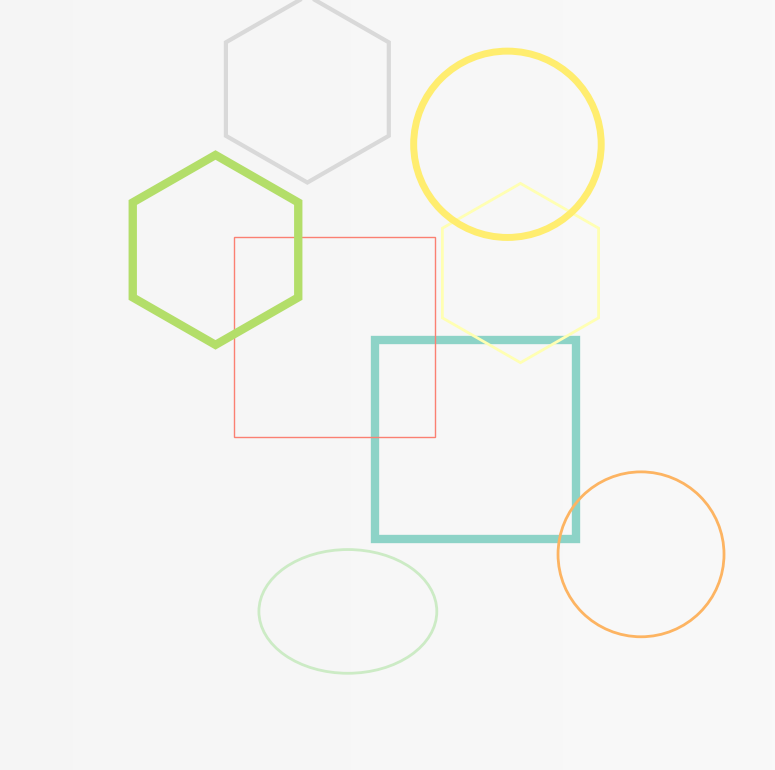[{"shape": "square", "thickness": 3, "radius": 0.65, "center": [0.614, 0.429]}, {"shape": "hexagon", "thickness": 1, "radius": 0.58, "center": [0.672, 0.645]}, {"shape": "square", "thickness": 0.5, "radius": 0.65, "center": [0.432, 0.562]}, {"shape": "circle", "thickness": 1, "radius": 0.54, "center": [0.827, 0.28]}, {"shape": "hexagon", "thickness": 3, "radius": 0.62, "center": [0.278, 0.675]}, {"shape": "hexagon", "thickness": 1.5, "radius": 0.61, "center": [0.397, 0.884]}, {"shape": "oval", "thickness": 1, "radius": 0.57, "center": [0.449, 0.206]}, {"shape": "circle", "thickness": 2.5, "radius": 0.6, "center": [0.655, 0.813]}]